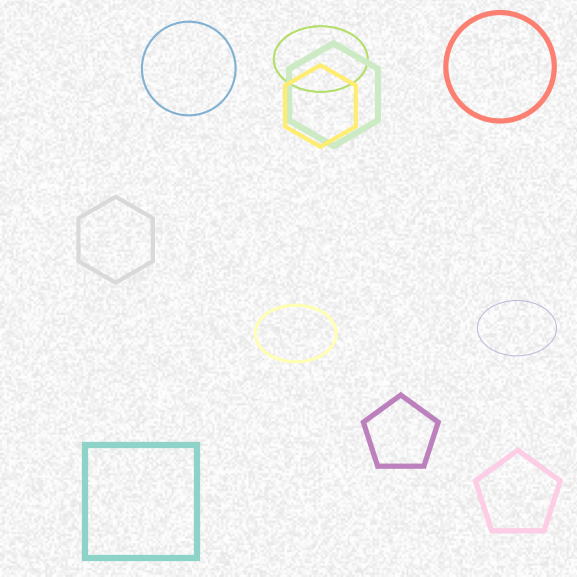[{"shape": "square", "thickness": 3, "radius": 0.49, "center": [0.244, 0.13]}, {"shape": "oval", "thickness": 1.5, "radius": 0.35, "center": [0.512, 0.422]}, {"shape": "oval", "thickness": 0.5, "radius": 0.34, "center": [0.895, 0.431]}, {"shape": "circle", "thickness": 2.5, "radius": 0.47, "center": [0.866, 0.884]}, {"shape": "circle", "thickness": 1, "radius": 0.41, "center": [0.327, 0.88]}, {"shape": "oval", "thickness": 1, "radius": 0.41, "center": [0.555, 0.897]}, {"shape": "pentagon", "thickness": 2.5, "radius": 0.39, "center": [0.897, 0.142]}, {"shape": "hexagon", "thickness": 2, "radius": 0.37, "center": [0.2, 0.584]}, {"shape": "pentagon", "thickness": 2.5, "radius": 0.34, "center": [0.694, 0.247]}, {"shape": "hexagon", "thickness": 3, "radius": 0.44, "center": [0.578, 0.835]}, {"shape": "hexagon", "thickness": 2, "radius": 0.35, "center": [0.555, 0.816]}]